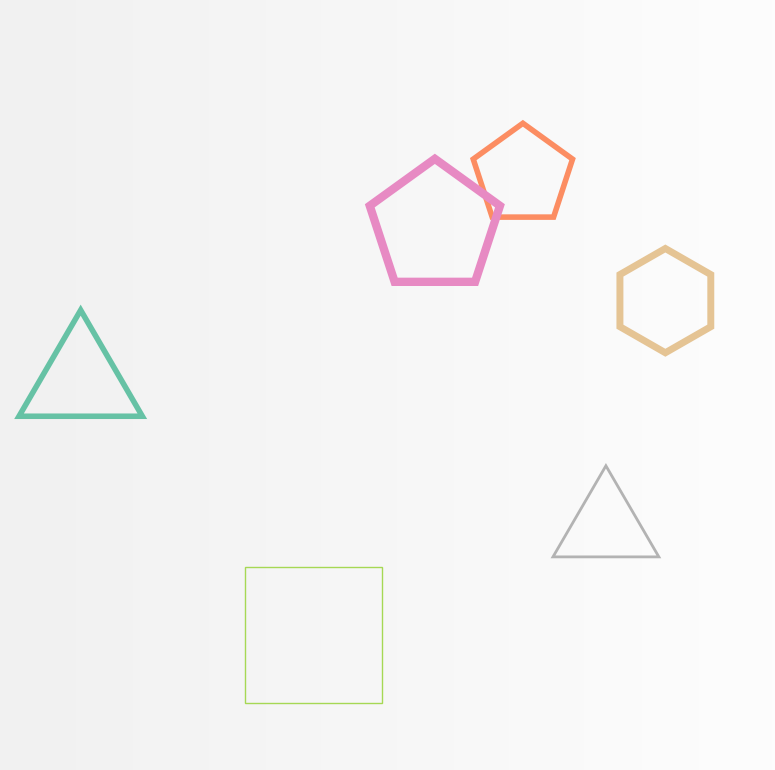[{"shape": "triangle", "thickness": 2, "radius": 0.46, "center": [0.104, 0.505]}, {"shape": "pentagon", "thickness": 2, "radius": 0.34, "center": [0.675, 0.773]}, {"shape": "pentagon", "thickness": 3, "radius": 0.44, "center": [0.561, 0.705]}, {"shape": "square", "thickness": 0.5, "radius": 0.44, "center": [0.404, 0.175]}, {"shape": "hexagon", "thickness": 2.5, "radius": 0.34, "center": [0.859, 0.61]}, {"shape": "triangle", "thickness": 1, "radius": 0.39, "center": [0.782, 0.316]}]